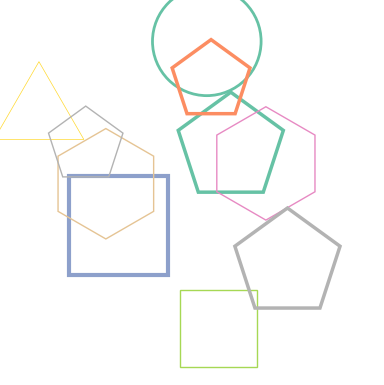[{"shape": "pentagon", "thickness": 2.5, "radius": 0.72, "center": [0.599, 0.617]}, {"shape": "circle", "thickness": 2, "radius": 0.71, "center": [0.537, 0.893]}, {"shape": "pentagon", "thickness": 2.5, "radius": 0.53, "center": [0.548, 0.791]}, {"shape": "square", "thickness": 3, "radius": 0.64, "center": [0.307, 0.414]}, {"shape": "hexagon", "thickness": 1, "radius": 0.74, "center": [0.691, 0.576]}, {"shape": "square", "thickness": 1, "radius": 0.5, "center": [0.567, 0.147]}, {"shape": "triangle", "thickness": 0.5, "radius": 0.67, "center": [0.101, 0.705]}, {"shape": "hexagon", "thickness": 1, "radius": 0.72, "center": [0.275, 0.523]}, {"shape": "pentagon", "thickness": 2.5, "radius": 0.72, "center": [0.747, 0.316]}, {"shape": "pentagon", "thickness": 1, "radius": 0.51, "center": [0.223, 0.623]}]